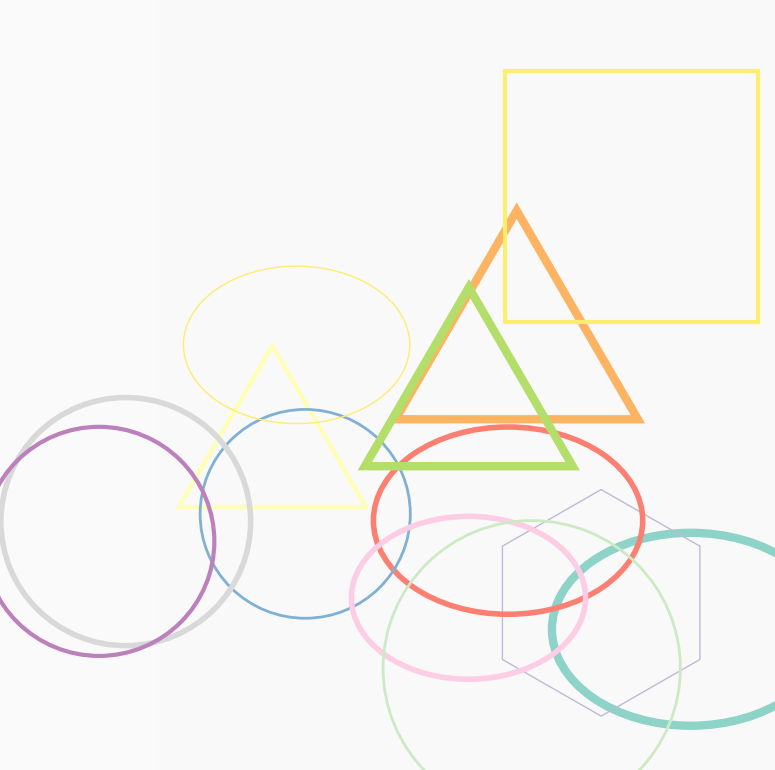[{"shape": "oval", "thickness": 3, "radius": 0.89, "center": [0.891, 0.183]}, {"shape": "triangle", "thickness": 1.5, "radius": 0.7, "center": [0.351, 0.412]}, {"shape": "hexagon", "thickness": 0.5, "radius": 0.74, "center": [0.776, 0.217]}, {"shape": "oval", "thickness": 2, "radius": 0.87, "center": [0.656, 0.324]}, {"shape": "circle", "thickness": 1, "radius": 0.68, "center": [0.394, 0.333]}, {"shape": "triangle", "thickness": 3, "radius": 0.9, "center": [0.667, 0.546]}, {"shape": "triangle", "thickness": 3, "radius": 0.77, "center": [0.605, 0.472]}, {"shape": "oval", "thickness": 2, "radius": 0.76, "center": [0.604, 0.224]}, {"shape": "circle", "thickness": 2, "radius": 0.81, "center": [0.162, 0.323]}, {"shape": "circle", "thickness": 1.5, "radius": 0.74, "center": [0.128, 0.297]}, {"shape": "circle", "thickness": 1, "radius": 0.96, "center": [0.686, 0.132]}, {"shape": "square", "thickness": 1.5, "radius": 0.82, "center": [0.815, 0.745]}, {"shape": "oval", "thickness": 0.5, "radius": 0.73, "center": [0.383, 0.552]}]